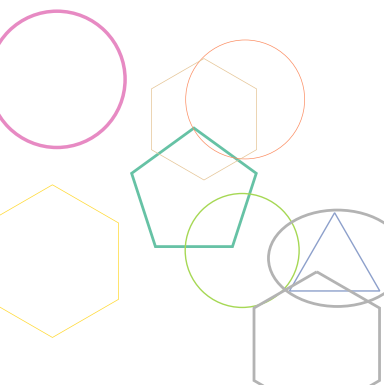[{"shape": "pentagon", "thickness": 2, "radius": 0.85, "center": [0.504, 0.497]}, {"shape": "circle", "thickness": 0.5, "radius": 0.77, "center": [0.637, 0.742]}, {"shape": "triangle", "thickness": 1, "radius": 0.68, "center": [0.869, 0.312]}, {"shape": "circle", "thickness": 2.5, "radius": 0.89, "center": [0.148, 0.794]}, {"shape": "circle", "thickness": 1, "radius": 0.74, "center": [0.629, 0.349]}, {"shape": "hexagon", "thickness": 0.5, "radius": 0.99, "center": [0.136, 0.322]}, {"shape": "hexagon", "thickness": 0.5, "radius": 0.79, "center": [0.53, 0.69]}, {"shape": "hexagon", "thickness": 2, "radius": 0.94, "center": [0.823, 0.106]}, {"shape": "oval", "thickness": 2, "radius": 0.89, "center": [0.876, 0.329]}]